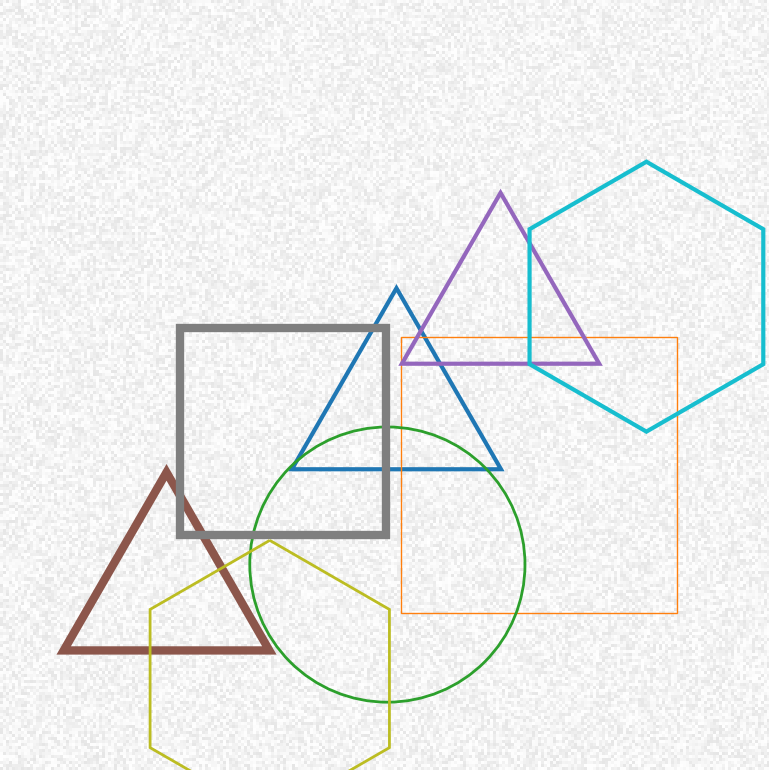[{"shape": "triangle", "thickness": 1.5, "radius": 0.78, "center": [0.515, 0.469]}, {"shape": "square", "thickness": 0.5, "radius": 0.89, "center": [0.7, 0.383]}, {"shape": "circle", "thickness": 1, "radius": 0.89, "center": [0.503, 0.267]}, {"shape": "triangle", "thickness": 1.5, "radius": 0.74, "center": [0.65, 0.602]}, {"shape": "triangle", "thickness": 3, "radius": 0.77, "center": [0.216, 0.232]}, {"shape": "square", "thickness": 3, "radius": 0.67, "center": [0.368, 0.44]}, {"shape": "hexagon", "thickness": 1, "radius": 0.9, "center": [0.35, 0.119]}, {"shape": "hexagon", "thickness": 1.5, "radius": 0.88, "center": [0.84, 0.615]}]